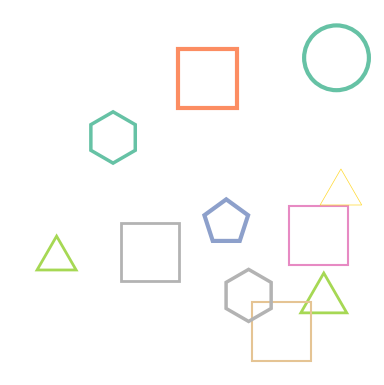[{"shape": "hexagon", "thickness": 2.5, "radius": 0.33, "center": [0.294, 0.643]}, {"shape": "circle", "thickness": 3, "radius": 0.42, "center": [0.874, 0.85]}, {"shape": "square", "thickness": 3, "radius": 0.38, "center": [0.54, 0.797]}, {"shape": "pentagon", "thickness": 3, "radius": 0.3, "center": [0.588, 0.423]}, {"shape": "square", "thickness": 1.5, "radius": 0.38, "center": [0.827, 0.387]}, {"shape": "triangle", "thickness": 2, "radius": 0.34, "center": [0.841, 0.222]}, {"shape": "triangle", "thickness": 2, "radius": 0.29, "center": [0.147, 0.328]}, {"shape": "triangle", "thickness": 0.5, "radius": 0.31, "center": [0.886, 0.499]}, {"shape": "square", "thickness": 1.5, "radius": 0.38, "center": [0.732, 0.14]}, {"shape": "square", "thickness": 2, "radius": 0.38, "center": [0.389, 0.346]}, {"shape": "hexagon", "thickness": 2.5, "radius": 0.34, "center": [0.646, 0.233]}]